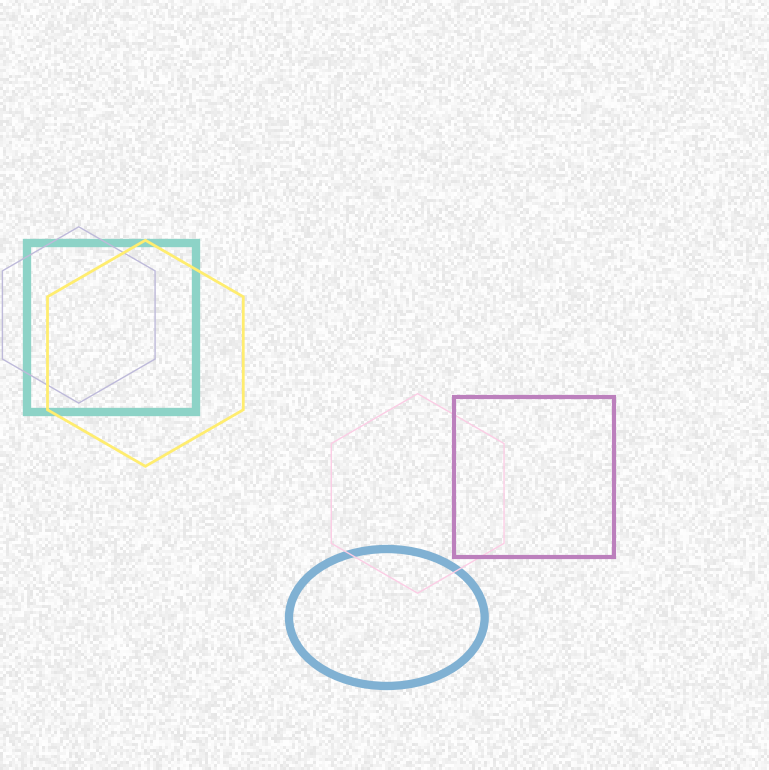[{"shape": "square", "thickness": 3, "radius": 0.55, "center": [0.145, 0.574]}, {"shape": "hexagon", "thickness": 0.5, "radius": 0.57, "center": [0.102, 0.591]}, {"shape": "oval", "thickness": 3, "radius": 0.64, "center": [0.502, 0.198]}, {"shape": "hexagon", "thickness": 0.5, "radius": 0.65, "center": [0.542, 0.359]}, {"shape": "square", "thickness": 1.5, "radius": 0.52, "center": [0.694, 0.381]}, {"shape": "hexagon", "thickness": 1, "radius": 0.73, "center": [0.189, 0.541]}]